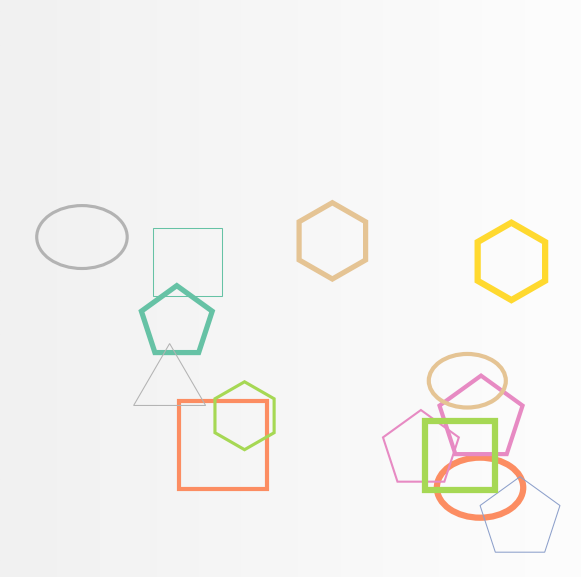[{"shape": "pentagon", "thickness": 2.5, "radius": 0.32, "center": [0.304, 0.44]}, {"shape": "square", "thickness": 0.5, "radius": 0.3, "center": [0.322, 0.545]}, {"shape": "square", "thickness": 2, "radius": 0.38, "center": [0.384, 0.229]}, {"shape": "oval", "thickness": 3, "radius": 0.37, "center": [0.826, 0.155]}, {"shape": "pentagon", "thickness": 0.5, "radius": 0.36, "center": [0.895, 0.101]}, {"shape": "pentagon", "thickness": 1, "radius": 0.34, "center": [0.724, 0.221]}, {"shape": "pentagon", "thickness": 2, "radius": 0.38, "center": [0.828, 0.274]}, {"shape": "square", "thickness": 3, "radius": 0.3, "center": [0.792, 0.21]}, {"shape": "hexagon", "thickness": 1.5, "radius": 0.29, "center": [0.421, 0.279]}, {"shape": "hexagon", "thickness": 3, "radius": 0.34, "center": [0.88, 0.547]}, {"shape": "hexagon", "thickness": 2.5, "radius": 0.33, "center": [0.572, 0.582]}, {"shape": "oval", "thickness": 2, "radius": 0.33, "center": [0.804, 0.34]}, {"shape": "oval", "thickness": 1.5, "radius": 0.39, "center": [0.141, 0.589]}, {"shape": "triangle", "thickness": 0.5, "radius": 0.36, "center": [0.292, 0.333]}]